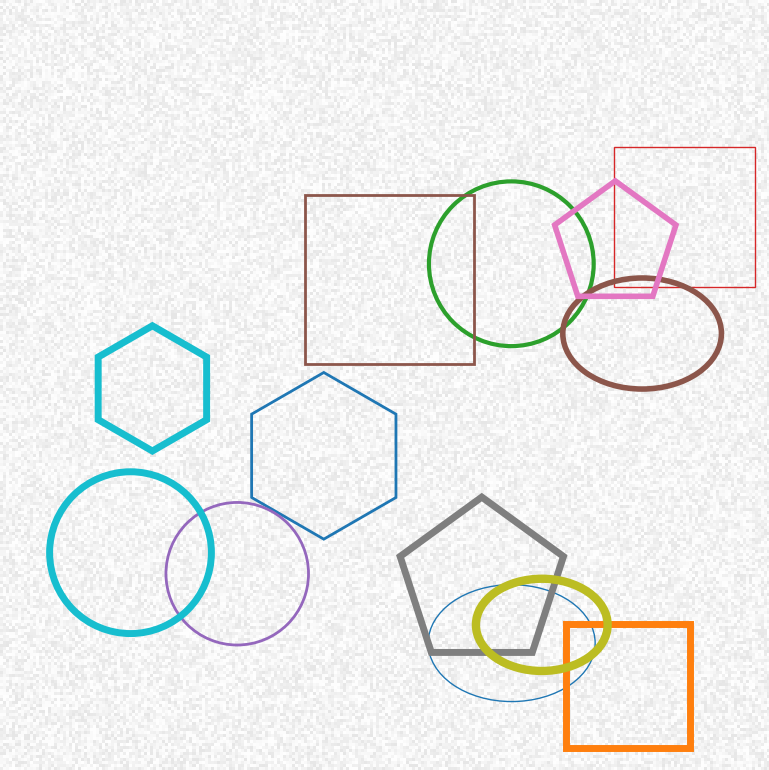[{"shape": "oval", "thickness": 0.5, "radius": 0.54, "center": [0.665, 0.165]}, {"shape": "hexagon", "thickness": 1, "radius": 0.54, "center": [0.421, 0.408]}, {"shape": "square", "thickness": 2.5, "radius": 0.4, "center": [0.815, 0.109]}, {"shape": "circle", "thickness": 1.5, "radius": 0.53, "center": [0.664, 0.657]}, {"shape": "square", "thickness": 0.5, "radius": 0.46, "center": [0.889, 0.718]}, {"shape": "circle", "thickness": 1, "radius": 0.46, "center": [0.308, 0.255]}, {"shape": "oval", "thickness": 2, "radius": 0.52, "center": [0.834, 0.567]}, {"shape": "square", "thickness": 1, "radius": 0.55, "center": [0.506, 0.637]}, {"shape": "pentagon", "thickness": 2, "radius": 0.41, "center": [0.799, 0.682]}, {"shape": "pentagon", "thickness": 2.5, "radius": 0.56, "center": [0.626, 0.243]}, {"shape": "oval", "thickness": 3, "radius": 0.43, "center": [0.704, 0.188]}, {"shape": "hexagon", "thickness": 2.5, "radius": 0.41, "center": [0.198, 0.496]}, {"shape": "circle", "thickness": 2.5, "radius": 0.53, "center": [0.169, 0.282]}]